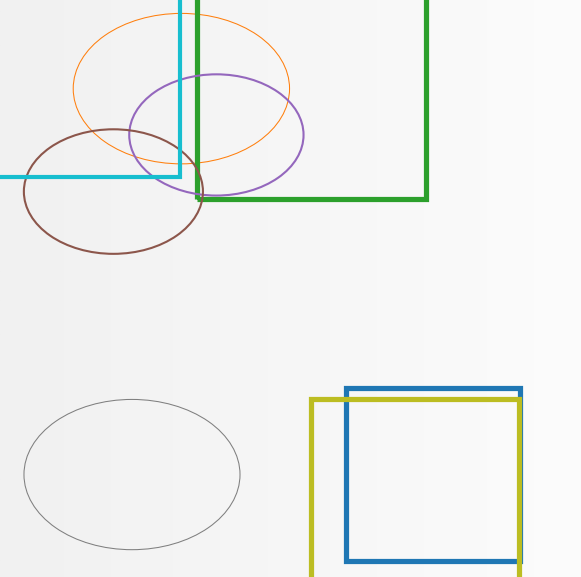[{"shape": "square", "thickness": 2.5, "radius": 0.75, "center": [0.745, 0.177]}, {"shape": "oval", "thickness": 0.5, "radius": 0.93, "center": [0.312, 0.846]}, {"shape": "square", "thickness": 2.5, "radius": 0.99, "center": [0.536, 0.851]}, {"shape": "oval", "thickness": 1, "radius": 0.75, "center": [0.372, 0.765]}, {"shape": "oval", "thickness": 1, "radius": 0.77, "center": [0.195, 0.667]}, {"shape": "oval", "thickness": 0.5, "radius": 0.93, "center": [0.227, 0.177]}, {"shape": "square", "thickness": 2.5, "radius": 0.9, "center": [0.714, 0.129]}, {"shape": "square", "thickness": 2, "radius": 0.88, "center": [0.133, 0.869]}]